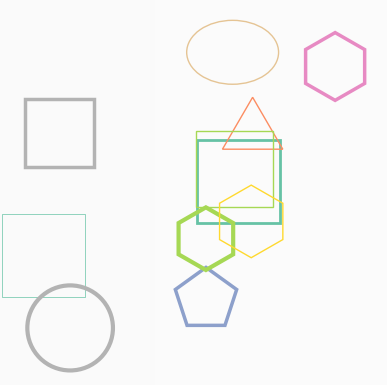[{"shape": "square", "thickness": 0.5, "radius": 0.54, "center": [0.113, 0.336]}, {"shape": "square", "thickness": 2, "radius": 0.54, "center": [0.615, 0.528]}, {"shape": "triangle", "thickness": 1, "radius": 0.45, "center": [0.652, 0.657]}, {"shape": "pentagon", "thickness": 2.5, "radius": 0.42, "center": [0.532, 0.222]}, {"shape": "hexagon", "thickness": 2.5, "radius": 0.44, "center": [0.865, 0.827]}, {"shape": "hexagon", "thickness": 3, "radius": 0.41, "center": [0.531, 0.38]}, {"shape": "square", "thickness": 1, "radius": 0.5, "center": [0.604, 0.561]}, {"shape": "hexagon", "thickness": 1, "radius": 0.47, "center": [0.648, 0.425]}, {"shape": "oval", "thickness": 1, "radius": 0.59, "center": [0.6, 0.864]}, {"shape": "circle", "thickness": 3, "radius": 0.55, "center": [0.181, 0.148]}, {"shape": "square", "thickness": 2.5, "radius": 0.44, "center": [0.154, 0.654]}]